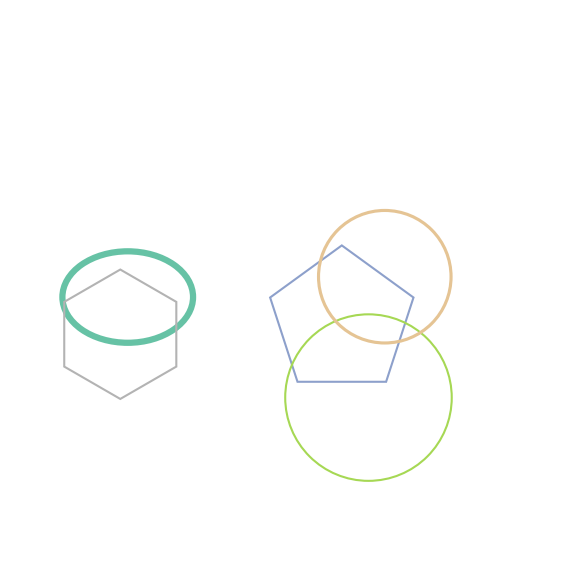[{"shape": "oval", "thickness": 3, "radius": 0.57, "center": [0.221, 0.485]}, {"shape": "pentagon", "thickness": 1, "radius": 0.65, "center": [0.592, 0.444]}, {"shape": "circle", "thickness": 1, "radius": 0.72, "center": [0.638, 0.311]}, {"shape": "circle", "thickness": 1.5, "radius": 0.57, "center": [0.666, 0.52]}, {"shape": "hexagon", "thickness": 1, "radius": 0.56, "center": [0.208, 0.42]}]